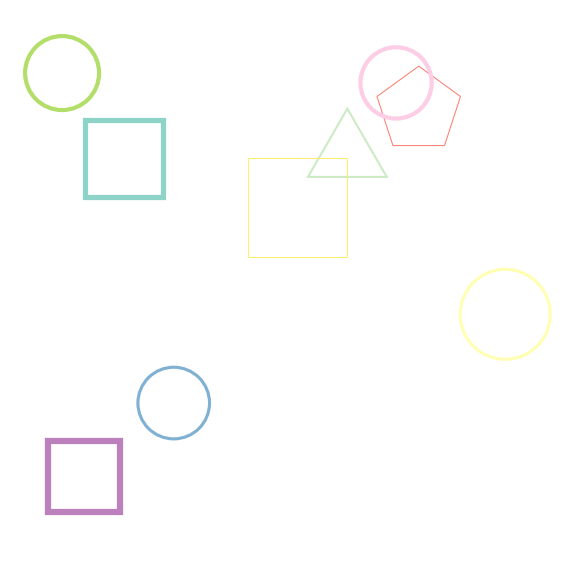[{"shape": "square", "thickness": 2.5, "radius": 0.34, "center": [0.215, 0.725]}, {"shape": "circle", "thickness": 1.5, "radius": 0.39, "center": [0.875, 0.455]}, {"shape": "pentagon", "thickness": 0.5, "radius": 0.38, "center": [0.725, 0.809]}, {"shape": "circle", "thickness": 1.5, "radius": 0.31, "center": [0.301, 0.301]}, {"shape": "circle", "thickness": 2, "radius": 0.32, "center": [0.108, 0.873]}, {"shape": "circle", "thickness": 2, "radius": 0.31, "center": [0.686, 0.856]}, {"shape": "square", "thickness": 3, "radius": 0.31, "center": [0.146, 0.174]}, {"shape": "triangle", "thickness": 1, "radius": 0.39, "center": [0.601, 0.732]}, {"shape": "square", "thickness": 0.5, "radius": 0.43, "center": [0.516, 0.64]}]